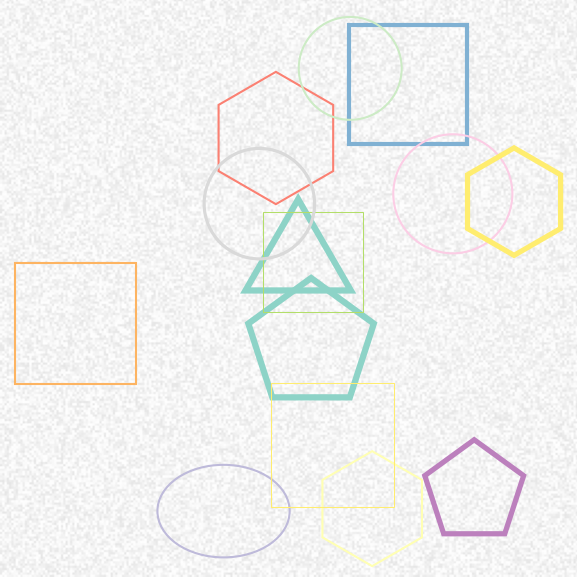[{"shape": "pentagon", "thickness": 3, "radius": 0.57, "center": [0.539, 0.403]}, {"shape": "triangle", "thickness": 3, "radius": 0.53, "center": [0.516, 0.549]}, {"shape": "hexagon", "thickness": 1, "radius": 0.5, "center": [0.644, 0.118]}, {"shape": "oval", "thickness": 1, "radius": 0.57, "center": [0.387, 0.114]}, {"shape": "hexagon", "thickness": 1, "radius": 0.57, "center": [0.478, 0.76]}, {"shape": "square", "thickness": 2, "radius": 0.51, "center": [0.706, 0.853]}, {"shape": "square", "thickness": 1, "radius": 0.52, "center": [0.13, 0.439]}, {"shape": "square", "thickness": 0.5, "radius": 0.44, "center": [0.542, 0.546]}, {"shape": "circle", "thickness": 1, "radius": 0.52, "center": [0.784, 0.664]}, {"shape": "circle", "thickness": 1.5, "radius": 0.48, "center": [0.449, 0.646]}, {"shape": "pentagon", "thickness": 2.5, "radius": 0.45, "center": [0.821, 0.148]}, {"shape": "circle", "thickness": 1, "radius": 0.45, "center": [0.606, 0.881]}, {"shape": "square", "thickness": 0.5, "radius": 0.53, "center": [0.575, 0.228]}, {"shape": "hexagon", "thickness": 2.5, "radius": 0.47, "center": [0.89, 0.65]}]